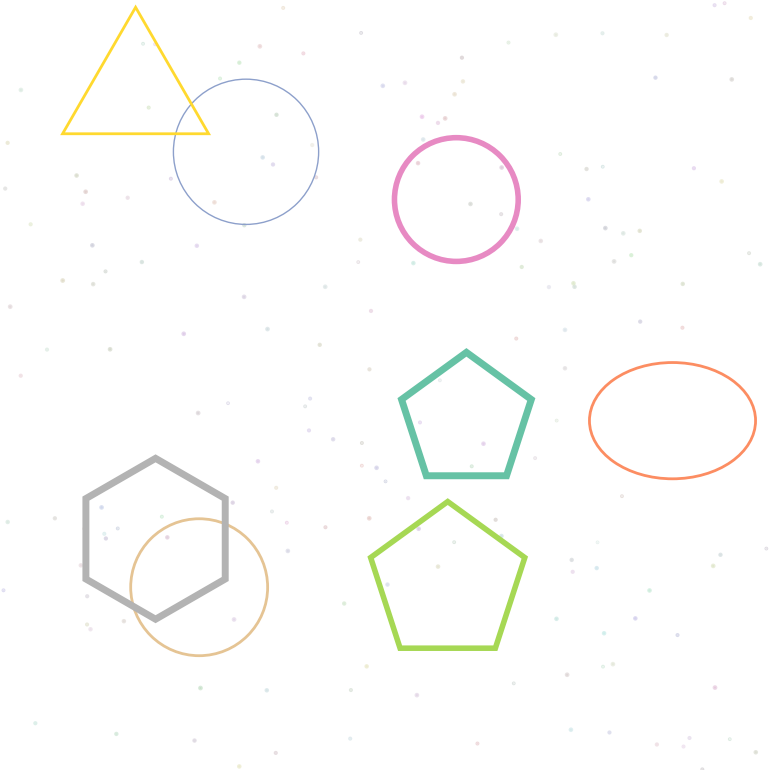[{"shape": "pentagon", "thickness": 2.5, "radius": 0.44, "center": [0.606, 0.454]}, {"shape": "oval", "thickness": 1, "radius": 0.54, "center": [0.873, 0.454]}, {"shape": "circle", "thickness": 0.5, "radius": 0.47, "center": [0.32, 0.803]}, {"shape": "circle", "thickness": 2, "radius": 0.4, "center": [0.593, 0.741]}, {"shape": "pentagon", "thickness": 2, "radius": 0.53, "center": [0.581, 0.243]}, {"shape": "triangle", "thickness": 1, "radius": 0.55, "center": [0.176, 0.881]}, {"shape": "circle", "thickness": 1, "radius": 0.44, "center": [0.259, 0.237]}, {"shape": "hexagon", "thickness": 2.5, "radius": 0.52, "center": [0.202, 0.3]}]